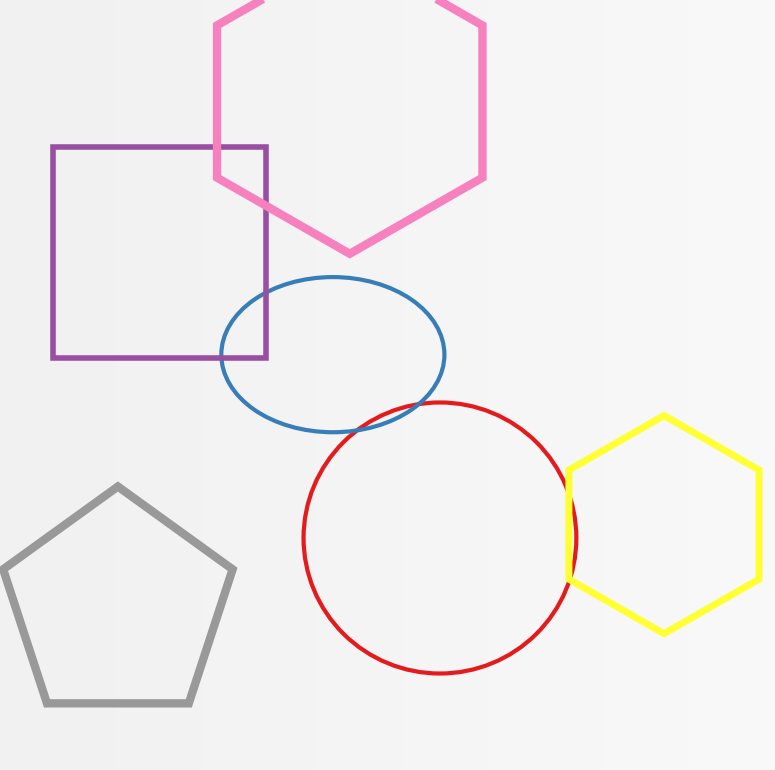[{"shape": "circle", "thickness": 1.5, "radius": 0.88, "center": [0.568, 0.301]}, {"shape": "oval", "thickness": 1.5, "radius": 0.72, "center": [0.43, 0.539]}, {"shape": "square", "thickness": 2, "radius": 0.69, "center": [0.206, 0.672]}, {"shape": "hexagon", "thickness": 2.5, "radius": 0.71, "center": [0.857, 0.319]}, {"shape": "hexagon", "thickness": 3, "radius": 0.99, "center": [0.451, 0.868]}, {"shape": "pentagon", "thickness": 3, "radius": 0.78, "center": [0.152, 0.213]}]